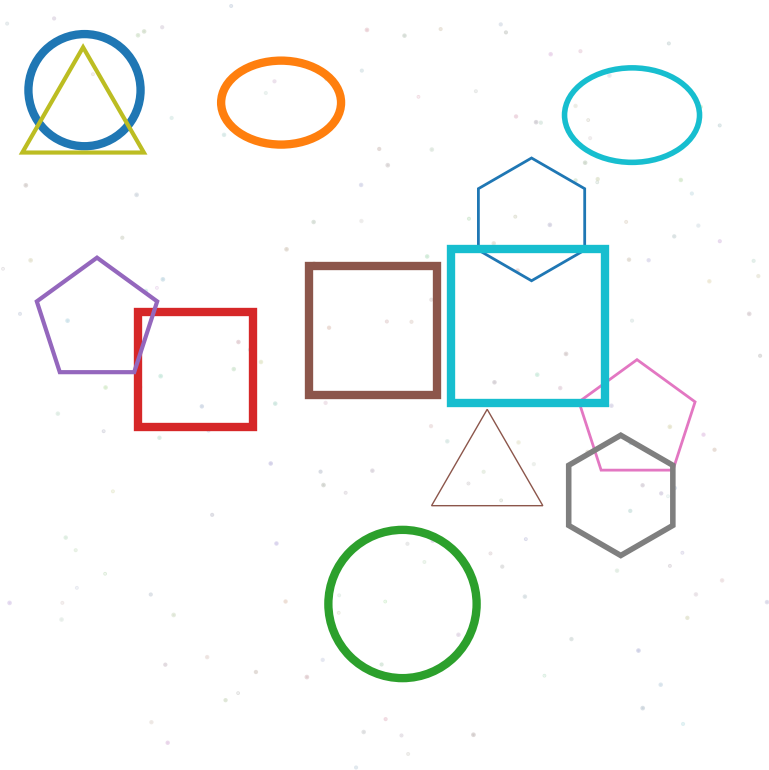[{"shape": "circle", "thickness": 3, "radius": 0.36, "center": [0.11, 0.883]}, {"shape": "hexagon", "thickness": 1, "radius": 0.4, "center": [0.69, 0.715]}, {"shape": "oval", "thickness": 3, "radius": 0.39, "center": [0.365, 0.867]}, {"shape": "circle", "thickness": 3, "radius": 0.48, "center": [0.523, 0.216]}, {"shape": "square", "thickness": 3, "radius": 0.37, "center": [0.254, 0.52]}, {"shape": "pentagon", "thickness": 1.5, "radius": 0.41, "center": [0.126, 0.583]}, {"shape": "square", "thickness": 3, "radius": 0.42, "center": [0.484, 0.571]}, {"shape": "triangle", "thickness": 0.5, "radius": 0.42, "center": [0.633, 0.385]}, {"shape": "pentagon", "thickness": 1, "radius": 0.4, "center": [0.827, 0.454]}, {"shape": "hexagon", "thickness": 2, "radius": 0.39, "center": [0.806, 0.357]}, {"shape": "triangle", "thickness": 1.5, "radius": 0.46, "center": [0.108, 0.847]}, {"shape": "square", "thickness": 3, "radius": 0.5, "center": [0.685, 0.577]}, {"shape": "oval", "thickness": 2, "radius": 0.44, "center": [0.821, 0.851]}]